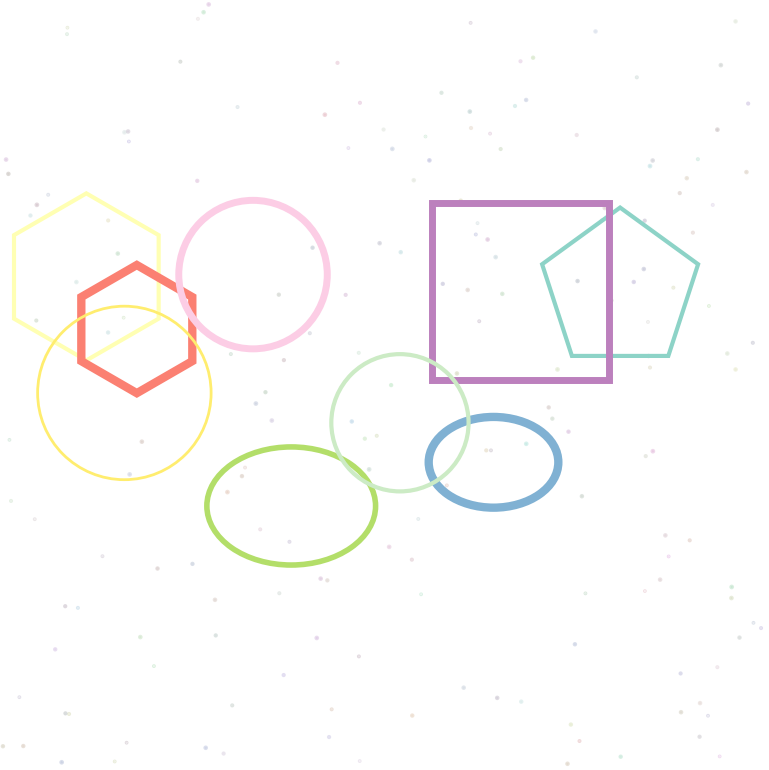[{"shape": "pentagon", "thickness": 1.5, "radius": 0.53, "center": [0.805, 0.624]}, {"shape": "hexagon", "thickness": 1.5, "radius": 0.54, "center": [0.112, 0.64]}, {"shape": "hexagon", "thickness": 3, "radius": 0.42, "center": [0.178, 0.573]}, {"shape": "oval", "thickness": 3, "radius": 0.42, "center": [0.641, 0.4]}, {"shape": "oval", "thickness": 2, "radius": 0.55, "center": [0.378, 0.343]}, {"shape": "circle", "thickness": 2.5, "radius": 0.48, "center": [0.329, 0.643]}, {"shape": "square", "thickness": 2.5, "radius": 0.57, "center": [0.676, 0.621]}, {"shape": "circle", "thickness": 1.5, "radius": 0.45, "center": [0.519, 0.451]}, {"shape": "circle", "thickness": 1, "radius": 0.56, "center": [0.162, 0.49]}]